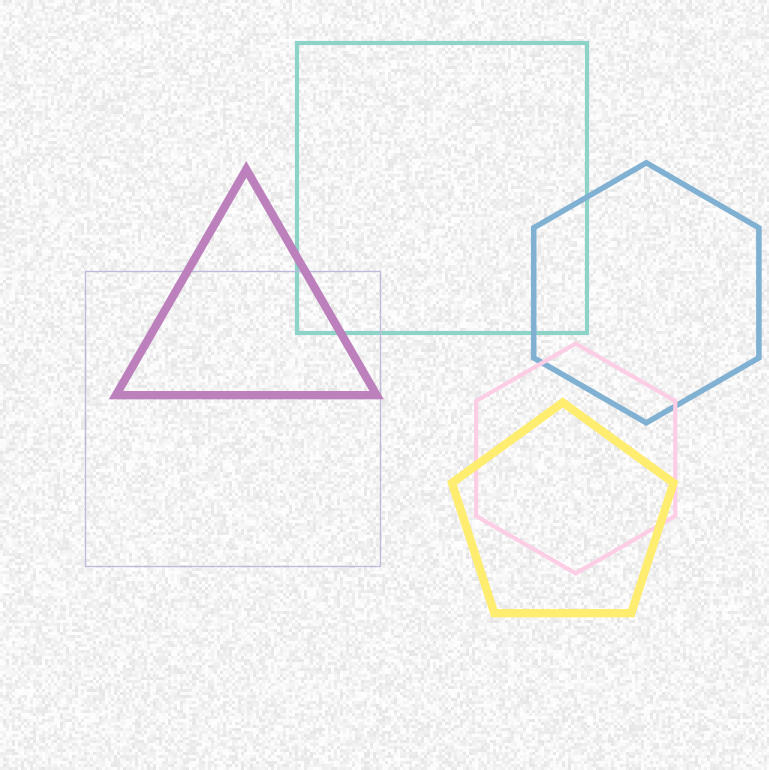[{"shape": "square", "thickness": 1.5, "radius": 0.94, "center": [0.574, 0.756]}, {"shape": "square", "thickness": 0.5, "radius": 0.96, "center": [0.302, 0.456]}, {"shape": "hexagon", "thickness": 2, "radius": 0.84, "center": [0.839, 0.62]}, {"shape": "hexagon", "thickness": 1.5, "radius": 0.75, "center": [0.748, 0.405]}, {"shape": "triangle", "thickness": 3, "radius": 0.98, "center": [0.32, 0.585]}, {"shape": "pentagon", "thickness": 3, "radius": 0.76, "center": [0.731, 0.326]}]